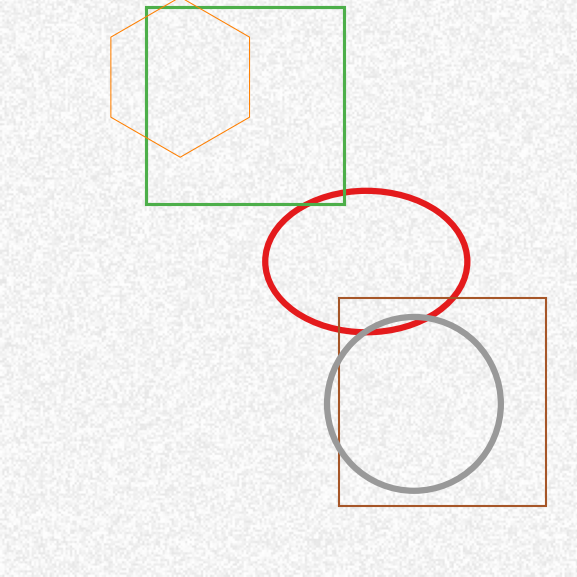[{"shape": "oval", "thickness": 3, "radius": 0.87, "center": [0.634, 0.546]}, {"shape": "square", "thickness": 1.5, "radius": 0.86, "center": [0.424, 0.817]}, {"shape": "hexagon", "thickness": 0.5, "radius": 0.69, "center": [0.312, 0.866]}, {"shape": "square", "thickness": 1, "radius": 0.9, "center": [0.766, 0.304]}, {"shape": "circle", "thickness": 3, "radius": 0.75, "center": [0.717, 0.3]}]